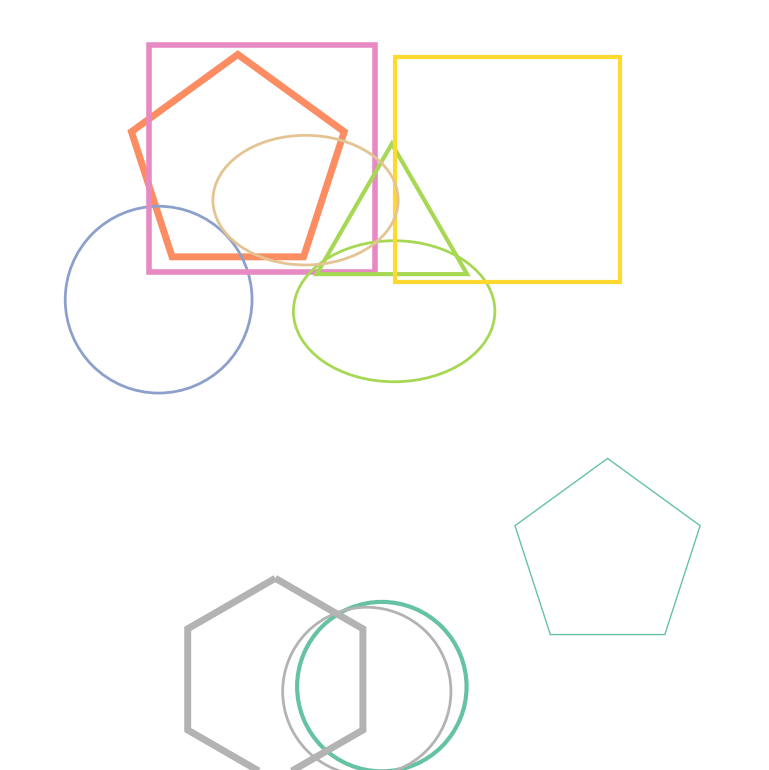[{"shape": "circle", "thickness": 1.5, "radius": 0.55, "center": [0.496, 0.108]}, {"shape": "pentagon", "thickness": 0.5, "radius": 0.63, "center": [0.789, 0.278]}, {"shape": "pentagon", "thickness": 2.5, "radius": 0.73, "center": [0.309, 0.784]}, {"shape": "circle", "thickness": 1, "radius": 0.61, "center": [0.206, 0.611]}, {"shape": "square", "thickness": 2, "radius": 0.74, "center": [0.34, 0.794]}, {"shape": "oval", "thickness": 1, "radius": 0.65, "center": [0.512, 0.596]}, {"shape": "triangle", "thickness": 1.5, "radius": 0.56, "center": [0.509, 0.7]}, {"shape": "square", "thickness": 1.5, "radius": 0.73, "center": [0.659, 0.78]}, {"shape": "oval", "thickness": 1, "radius": 0.6, "center": [0.397, 0.74]}, {"shape": "circle", "thickness": 1, "radius": 0.55, "center": [0.476, 0.102]}, {"shape": "hexagon", "thickness": 2.5, "radius": 0.66, "center": [0.358, 0.118]}]